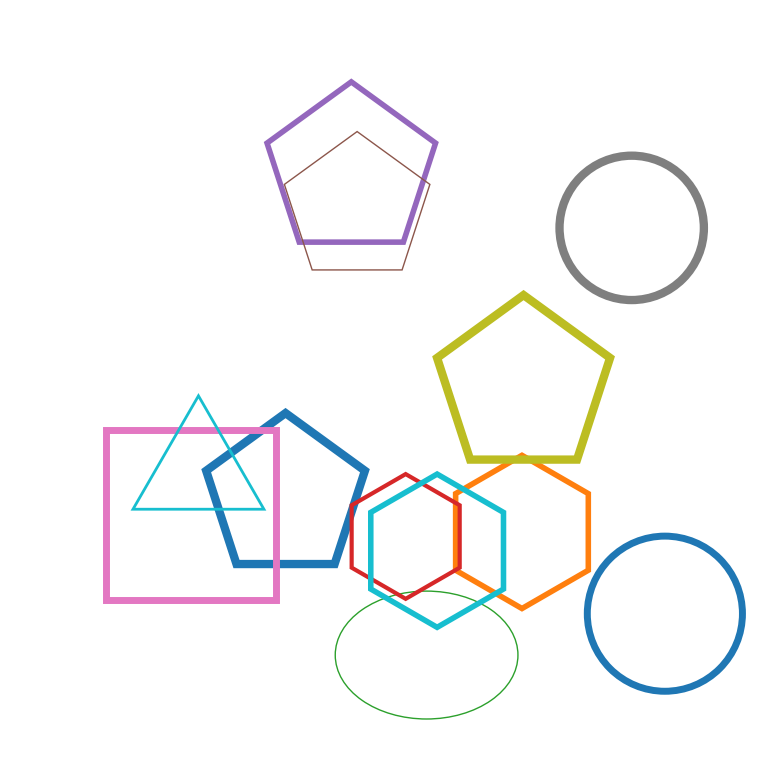[{"shape": "circle", "thickness": 2.5, "radius": 0.5, "center": [0.863, 0.203]}, {"shape": "pentagon", "thickness": 3, "radius": 0.54, "center": [0.371, 0.355]}, {"shape": "hexagon", "thickness": 2, "radius": 0.5, "center": [0.678, 0.309]}, {"shape": "oval", "thickness": 0.5, "radius": 0.59, "center": [0.554, 0.149]}, {"shape": "hexagon", "thickness": 1.5, "radius": 0.41, "center": [0.527, 0.303]}, {"shape": "pentagon", "thickness": 2, "radius": 0.58, "center": [0.456, 0.779]}, {"shape": "pentagon", "thickness": 0.5, "radius": 0.5, "center": [0.464, 0.73]}, {"shape": "square", "thickness": 2.5, "radius": 0.55, "center": [0.248, 0.331]}, {"shape": "circle", "thickness": 3, "radius": 0.47, "center": [0.82, 0.704]}, {"shape": "pentagon", "thickness": 3, "radius": 0.59, "center": [0.68, 0.499]}, {"shape": "triangle", "thickness": 1, "radius": 0.49, "center": [0.258, 0.388]}, {"shape": "hexagon", "thickness": 2, "radius": 0.5, "center": [0.568, 0.285]}]